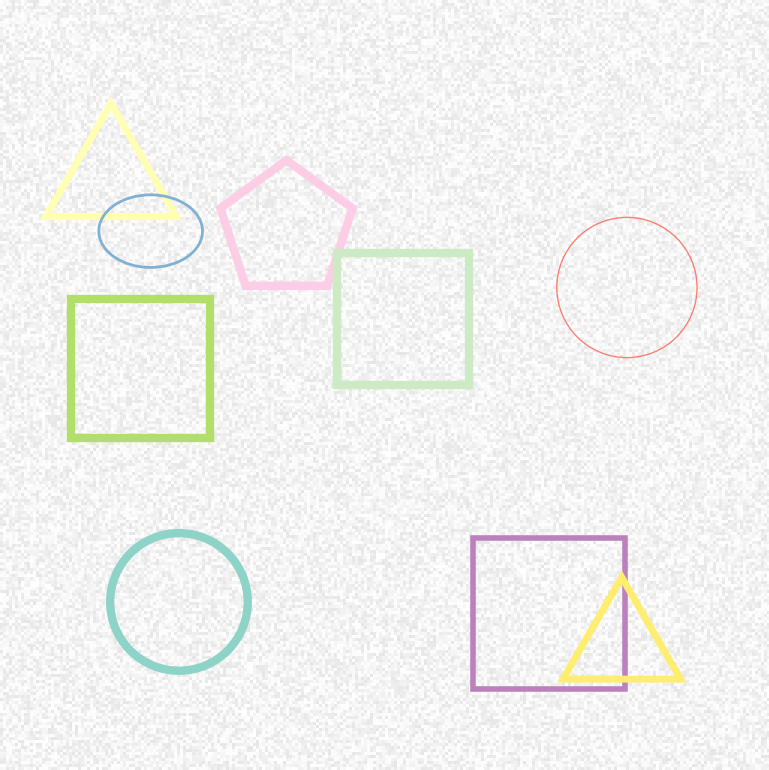[{"shape": "circle", "thickness": 3, "radius": 0.45, "center": [0.232, 0.218]}, {"shape": "triangle", "thickness": 2.5, "radius": 0.49, "center": [0.144, 0.768]}, {"shape": "circle", "thickness": 0.5, "radius": 0.46, "center": [0.814, 0.627]}, {"shape": "oval", "thickness": 1, "radius": 0.34, "center": [0.196, 0.7]}, {"shape": "square", "thickness": 3, "radius": 0.45, "center": [0.183, 0.522]}, {"shape": "pentagon", "thickness": 3, "radius": 0.45, "center": [0.372, 0.702]}, {"shape": "square", "thickness": 2, "radius": 0.49, "center": [0.713, 0.203]}, {"shape": "square", "thickness": 3, "radius": 0.43, "center": [0.524, 0.585]}, {"shape": "triangle", "thickness": 2.5, "radius": 0.44, "center": [0.807, 0.162]}]